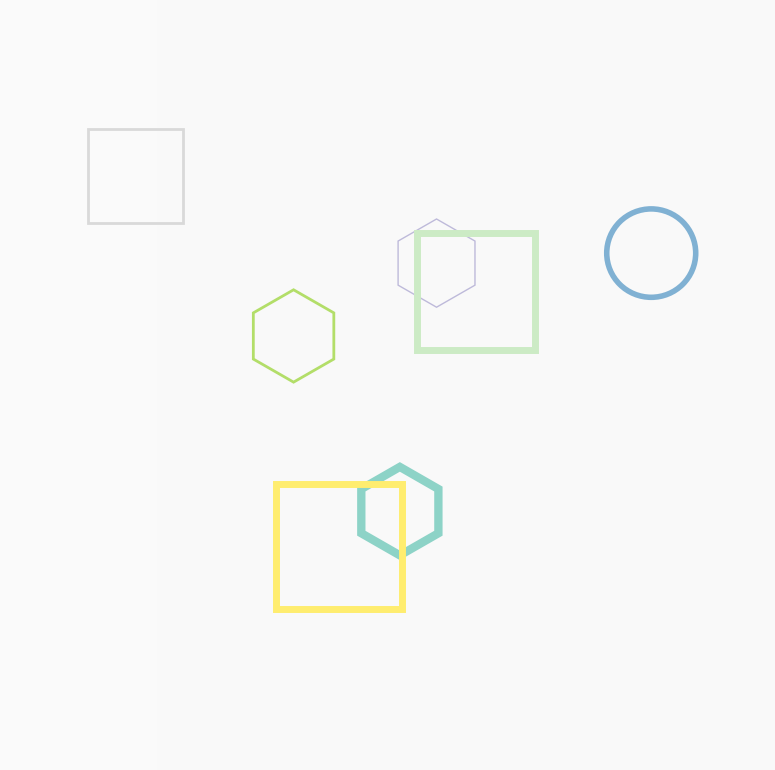[{"shape": "hexagon", "thickness": 3, "radius": 0.29, "center": [0.516, 0.336]}, {"shape": "hexagon", "thickness": 0.5, "radius": 0.29, "center": [0.563, 0.658]}, {"shape": "circle", "thickness": 2, "radius": 0.29, "center": [0.84, 0.671]}, {"shape": "hexagon", "thickness": 1, "radius": 0.3, "center": [0.379, 0.564]}, {"shape": "square", "thickness": 1, "radius": 0.3, "center": [0.175, 0.772]}, {"shape": "square", "thickness": 2.5, "radius": 0.38, "center": [0.614, 0.621]}, {"shape": "square", "thickness": 2.5, "radius": 0.41, "center": [0.438, 0.29]}]